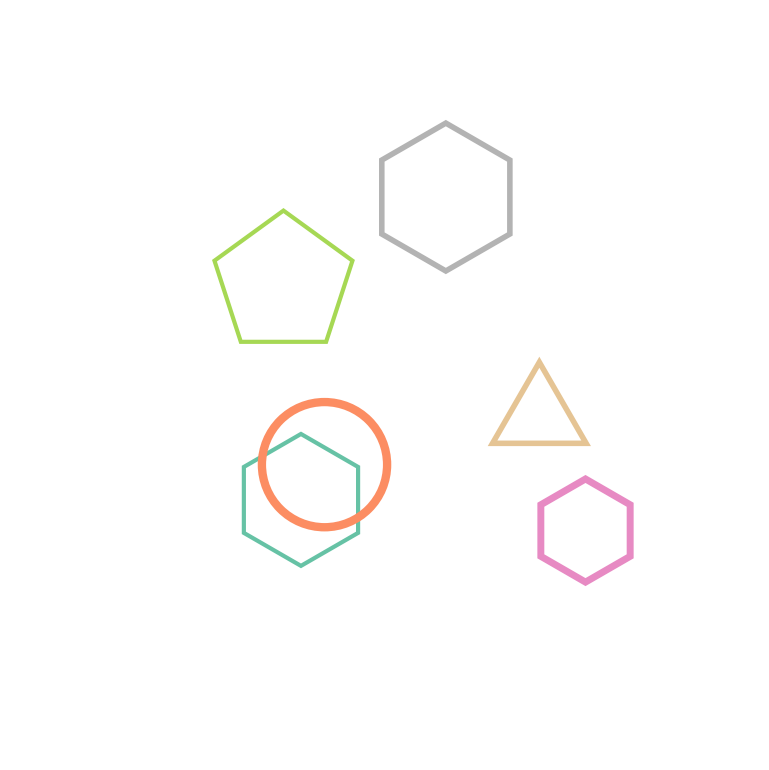[{"shape": "hexagon", "thickness": 1.5, "radius": 0.43, "center": [0.391, 0.351]}, {"shape": "circle", "thickness": 3, "radius": 0.41, "center": [0.421, 0.397]}, {"shape": "hexagon", "thickness": 2.5, "radius": 0.33, "center": [0.76, 0.311]}, {"shape": "pentagon", "thickness": 1.5, "radius": 0.47, "center": [0.368, 0.632]}, {"shape": "triangle", "thickness": 2, "radius": 0.35, "center": [0.7, 0.459]}, {"shape": "hexagon", "thickness": 2, "radius": 0.48, "center": [0.579, 0.744]}]